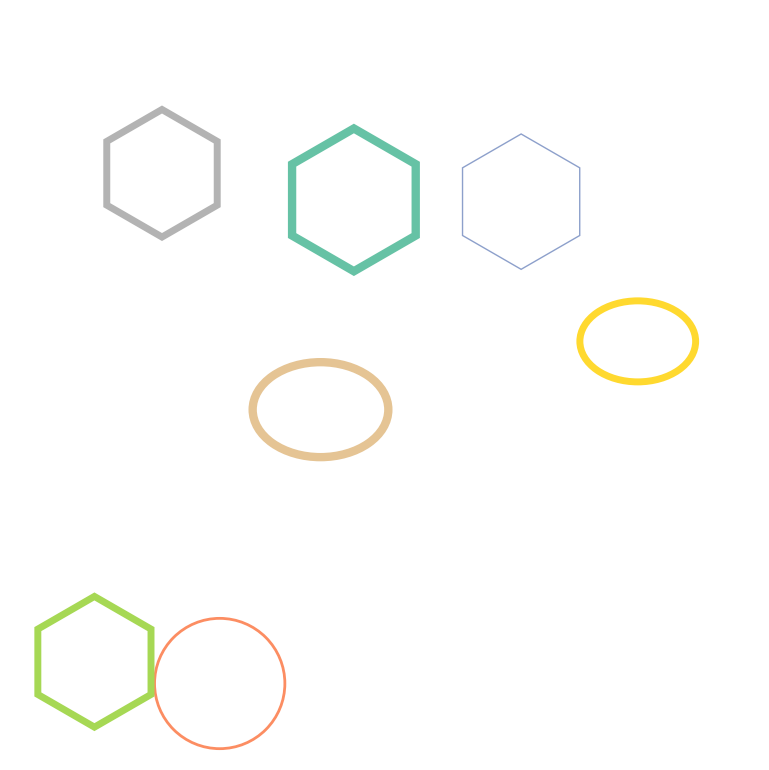[{"shape": "hexagon", "thickness": 3, "radius": 0.46, "center": [0.46, 0.74]}, {"shape": "circle", "thickness": 1, "radius": 0.42, "center": [0.285, 0.112]}, {"shape": "hexagon", "thickness": 0.5, "radius": 0.44, "center": [0.677, 0.738]}, {"shape": "hexagon", "thickness": 2.5, "radius": 0.42, "center": [0.123, 0.141]}, {"shape": "oval", "thickness": 2.5, "radius": 0.38, "center": [0.828, 0.557]}, {"shape": "oval", "thickness": 3, "radius": 0.44, "center": [0.416, 0.468]}, {"shape": "hexagon", "thickness": 2.5, "radius": 0.41, "center": [0.21, 0.775]}]